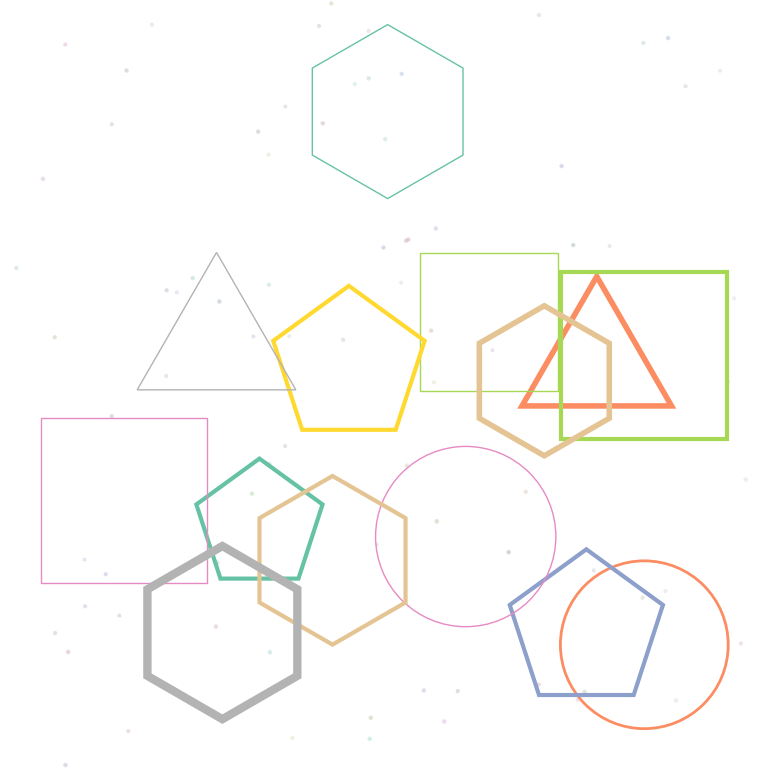[{"shape": "hexagon", "thickness": 0.5, "radius": 0.56, "center": [0.503, 0.855]}, {"shape": "pentagon", "thickness": 1.5, "radius": 0.43, "center": [0.337, 0.318]}, {"shape": "circle", "thickness": 1, "radius": 0.54, "center": [0.837, 0.163]}, {"shape": "triangle", "thickness": 2, "radius": 0.56, "center": [0.775, 0.529]}, {"shape": "pentagon", "thickness": 1.5, "radius": 0.52, "center": [0.761, 0.182]}, {"shape": "square", "thickness": 0.5, "radius": 0.54, "center": [0.161, 0.35]}, {"shape": "circle", "thickness": 0.5, "radius": 0.59, "center": [0.605, 0.303]}, {"shape": "square", "thickness": 1.5, "radius": 0.54, "center": [0.836, 0.538]}, {"shape": "square", "thickness": 0.5, "radius": 0.45, "center": [0.636, 0.582]}, {"shape": "pentagon", "thickness": 1.5, "radius": 0.52, "center": [0.453, 0.525]}, {"shape": "hexagon", "thickness": 1.5, "radius": 0.55, "center": [0.432, 0.272]}, {"shape": "hexagon", "thickness": 2, "radius": 0.49, "center": [0.707, 0.505]}, {"shape": "hexagon", "thickness": 3, "radius": 0.56, "center": [0.289, 0.178]}, {"shape": "triangle", "thickness": 0.5, "radius": 0.59, "center": [0.281, 0.553]}]